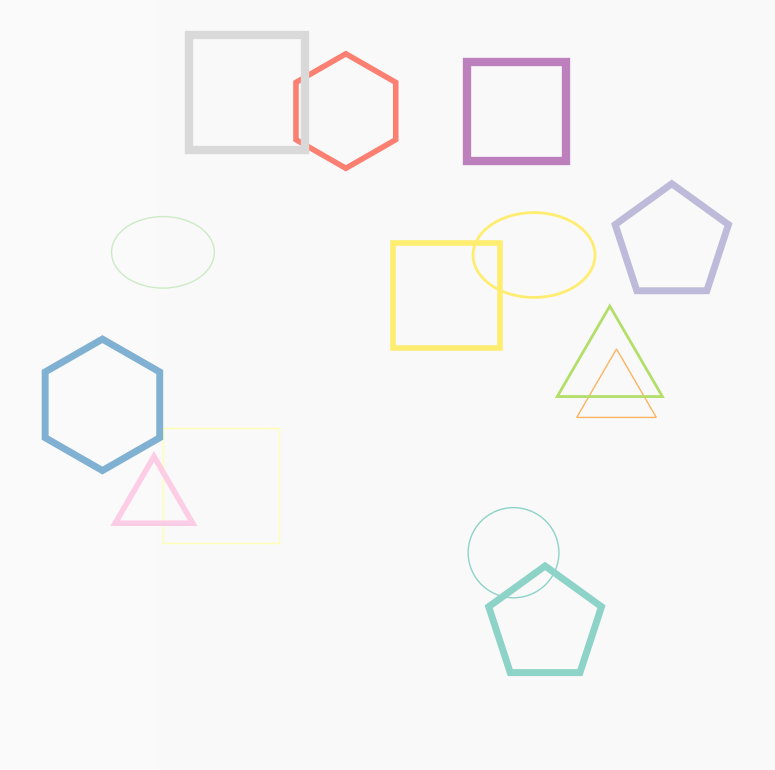[{"shape": "circle", "thickness": 0.5, "radius": 0.29, "center": [0.663, 0.282]}, {"shape": "pentagon", "thickness": 2.5, "radius": 0.38, "center": [0.703, 0.188]}, {"shape": "square", "thickness": 0.5, "radius": 0.37, "center": [0.285, 0.37]}, {"shape": "pentagon", "thickness": 2.5, "radius": 0.38, "center": [0.867, 0.685]}, {"shape": "hexagon", "thickness": 2, "radius": 0.37, "center": [0.446, 0.856]}, {"shape": "hexagon", "thickness": 2.5, "radius": 0.43, "center": [0.132, 0.474]}, {"shape": "triangle", "thickness": 0.5, "radius": 0.3, "center": [0.795, 0.488]}, {"shape": "triangle", "thickness": 1, "radius": 0.39, "center": [0.787, 0.524]}, {"shape": "triangle", "thickness": 2, "radius": 0.29, "center": [0.199, 0.349]}, {"shape": "square", "thickness": 3, "radius": 0.37, "center": [0.319, 0.88]}, {"shape": "square", "thickness": 3, "radius": 0.32, "center": [0.667, 0.855]}, {"shape": "oval", "thickness": 0.5, "radius": 0.33, "center": [0.21, 0.672]}, {"shape": "square", "thickness": 2, "radius": 0.34, "center": [0.576, 0.617]}, {"shape": "oval", "thickness": 1, "radius": 0.39, "center": [0.689, 0.669]}]